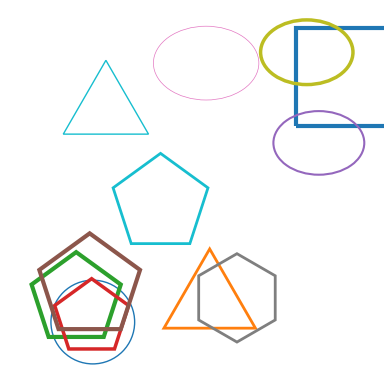[{"shape": "circle", "thickness": 1, "radius": 0.54, "center": [0.241, 0.164]}, {"shape": "square", "thickness": 3, "radius": 0.64, "center": [0.897, 0.801]}, {"shape": "triangle", "thickness": 2, "radius": 0.69, "center": [0.545, 0.216]}, {"shape": "pentagon", "thickness": 3, "radius": 0.61, "center": [0.198, 0.223]}, {"shape": "pentagon", "thickness": 2.5, "radius": 0.5, "center": [0.238, 0.175]}, {"shape": "oval", "thickness": 1.5, "radius": 0.59, "center": [0.828, 0.629]}, {"shape": "pentagon", "thickness": 3, "radius": 0.69, "center": [0.233, 0.256]}, {"shape": "oval", "thickness": 0.5, "radius": 0.68, "center": [0.535, 0.836]}, {"shape": "hexagon", "thickness": 2, "radius": 0.57, "center": [0.615, 0.226]}, {"shape": "oval", "thickness": 2.5, "radius": 0.6, "center": [0.797, 0.864]}, {"shape": "triangle", "thickness": 1, "radius": 0.64, "center": [0.275, 0.716]}, {"shape": "pentagon", "thickness": 2, "radius": 0.65, "center": [0.417, 0.472]}]